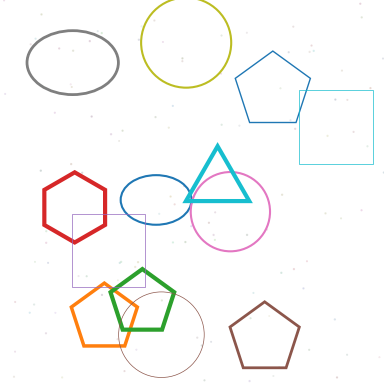[{"shape": "oval", "thickness": 1.5, "radius": 0.46, "center": [0.405, 0.481]}, {"shape": "pentagon", "thickness": 1, "radius": 0.51, "center": [0.709, 0.765]}, {"shape": "pentagon", "thickness": 2.5, "radius": 0.45, "center": [0.271, 0.174]}, {"shape": "pentagon", "thickness": 3, "radius": 0.43, "center": [0.37, 0.214]}, {"shape": "hexagon", "thickness": 3, "radius": 0.46, "center": [0.194, 0.461]}, {"shape": "square", "thickness": 0.5, "radius": 0.47, "center": [0.281, 0.35]}, {"shape": "circle", "thickness": 0.5, "radius": 0.56, "center": [0.419, 0.131]}, {"shape": "pentagon", "thickness": 2, "radius": 0.47, "center": [0.687, 0.121]}, {"shape": "circle", "thickness": 1.5, "radius": 0.51, "center": [0.598, 0.45]}, {"shape": "oval", "thickness": 2, "radius": 0.59, "center": [0.189, 0.837]}, {"shape": "circle", "thickness": 1.5, "radius": 0.58, "center": [0.484, 0.889]}, {"shape": "square", "thickness": 0.5, "radius": 0.48, "center": [0.872, 0.67]}, {"shape": "triangle", "thickness": 3, "radius": 0.47, "center": [0.565, 0.525]}]